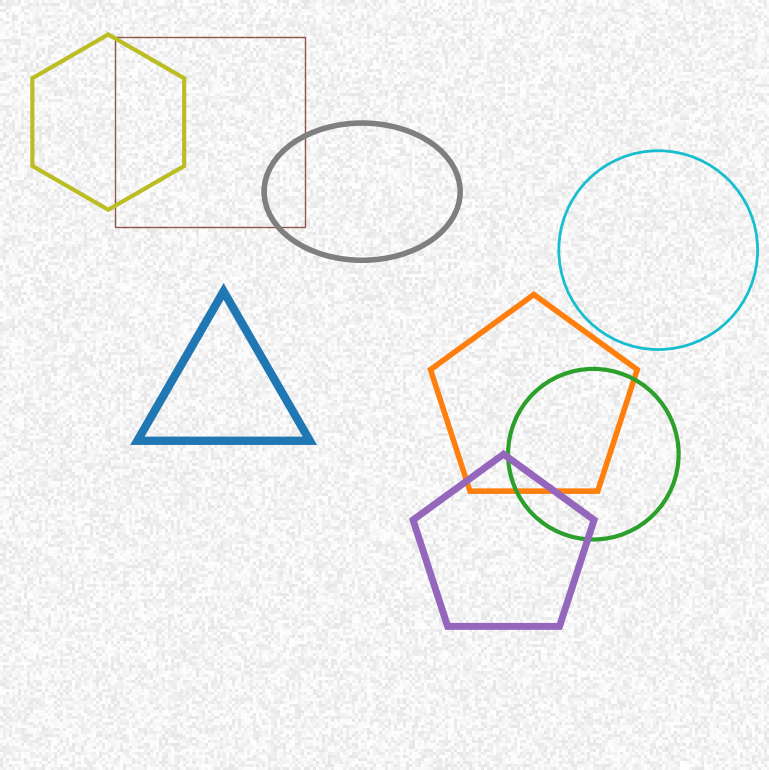[{"shape": "triangle", "thickness": 3, "radius": 0.65, "center": [0.29, 0.492]}, {"shape": "pentagon", "thickness": 2, "radius": 0.71, "center": [0.693, 0.476]}, {"shape": "circle", "thickness": 1.5, "radius": 0.55, "center": [0.771, 0.41]}, {"shape": "pentagon", "thickness": 2.5, "radius": 0.62, "center": [0.654, 0.287]}, {"shape": "square", "thickness": 0.5, "radius": 0.62, "center": [0.273, 0.829]}, {"shape": "oval", "thickness": 2, "radius": 0.64, "center": [0.47, 0.751]}, {"shape": "hexagon", "thickness": 1.5, "radius": 0.57, "center": [0.141, 0.841]}, {"shape": "circle", "thickness": 1, "radius": 0.65, "center": [0.855, 0.675]}]